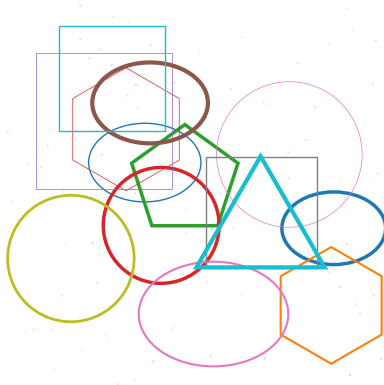[{"shape": "oval", "thickness": 2.5, "radius": 0.67, "center": [0.867, 0.407]}, {"shape": "oval", "thickness": 1, "radius": 0.73, "center": [0.376, 0.578]}, {"shape": "hexagon", "thickness": 1.5, "radius": 0.76, "center": [0.86, 0.207]}, {"shape": "pentagon", "thickness": 2.5, "radius": 0.73, "center": [0.48, 0.531]}, {"shape": "hexagon", "thickness": 0.5, "radius": 0.8, "center": [0.327, 0.664]}, {"shape": "circle", "thickness": 2.5, "radius": 0.75, "center": [0.419, 0.415]}, {"shape": "square", "thickness": 0.5, "radius": 0.88, "center": [0.27, 0.685]}, {"shape": "oval", "thickness": 3, "radius": 0.75, "center": [0.39, 0.733]}, {"shape": "circle", "thickness": 0.5, "radius": 0.95, "center": [0.752, 0.599]}, {"shape": "oval", "thickness": 1.5, "radius": 0.97, "center": [0.555, 0.184]}, {"shape": "square", "thickness": 1, "radius": 0.72, "center": [0.68, 0.447]}, {"shape": "circle", "thickness": 2, "radius": 0.82, "center": [0.184, 0.329]}, {"shape": "triangle", "thickness": 3, "radius": 0.96, "center": [0.677, 0.402]}, {"shape": "square", "thickness": 1, "radius": 0.69, "center": [0.29, 0.796]}]